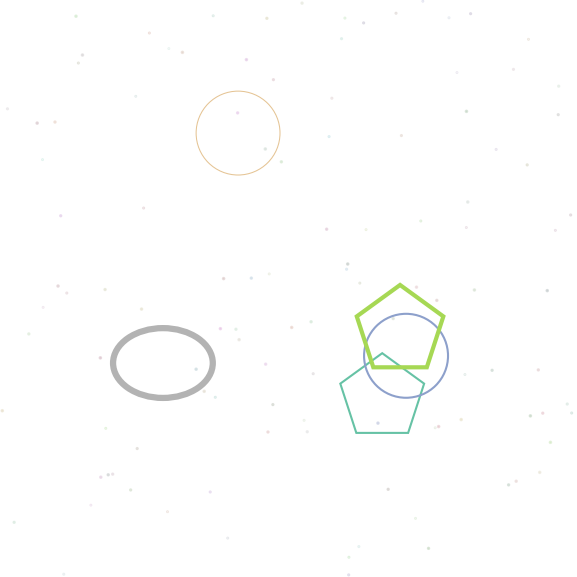[{"shape": "pentagon", "thickness": 1, "radius": 0.38, "center": [0.662, 0.311]}, {"shape": "circle", "thickness": 1, "radius": 0.36, "center": [0.703, 0.383]}, {"shape": "pentagon", "thickness": 2, "radius": 0.39, "center": [0.693, 0.427]}, {"shape": "circle", "thickness": 0.5, "radius": 0.36, "center": [0.412, 0.769]}, {"shape": "oval", "thickness": 3, "radius": 0.43, "center": [0.282, 0.371]}]